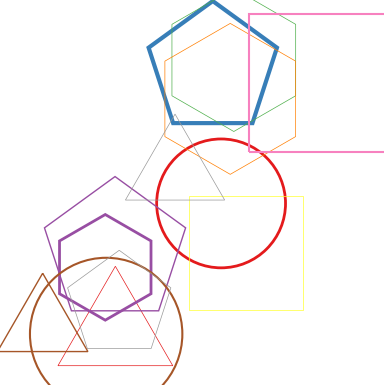[{"shape": "circle", "thickness": 2, "radius": 0.84, "center": [0.574, 0.472]}, {"shape": "triangle", "thickness": 0.5, "radius": 0.86, "center": [0.3, 0.136]}, {"shape": "pentagon", "thickness": 3, "radius": 0.88, "center": [0.553, 0.822]}, {"shape": "hexagon", "thickness": 0.5, "radius": 0.93, "center": [0.607, 0.844]}, {"shape": "hexagon", "thickness": 2, "radius": 0.69, "center": [0.273, 0.306]}, {"shape": "pentagon", "thickness": 1, "radius": 0.96, "center": [0.299, 0.349]}, {"shape": "hexagon", "thickness": 0.5, "radius": 0.98, "center": [0.598, 0.743]}, {"shape": "square", "thickness": 0.5, "radius": 0.74, "center": [0.638, 0.343]}, {"shape": "circle", "thickness": 1.5, "radius": 0.99, "center": [0.276, 0.133]}, {"shape": "triangle", "thickness": 1, "radius": 0.68, "center": [0.111, 0.155]}, {"shape": "square", "thickness": 1.5, "radius": 0.9, "center": [0.825, 0.784]}, {"shape": "triangle", "thickness": 0.5, "radius": 0.74, "center": [0.455, 0.555]}, {"shape": "pentagon", "thickness": 0.5, "radius": 0.71, "center": [0.31, 0.209]}]